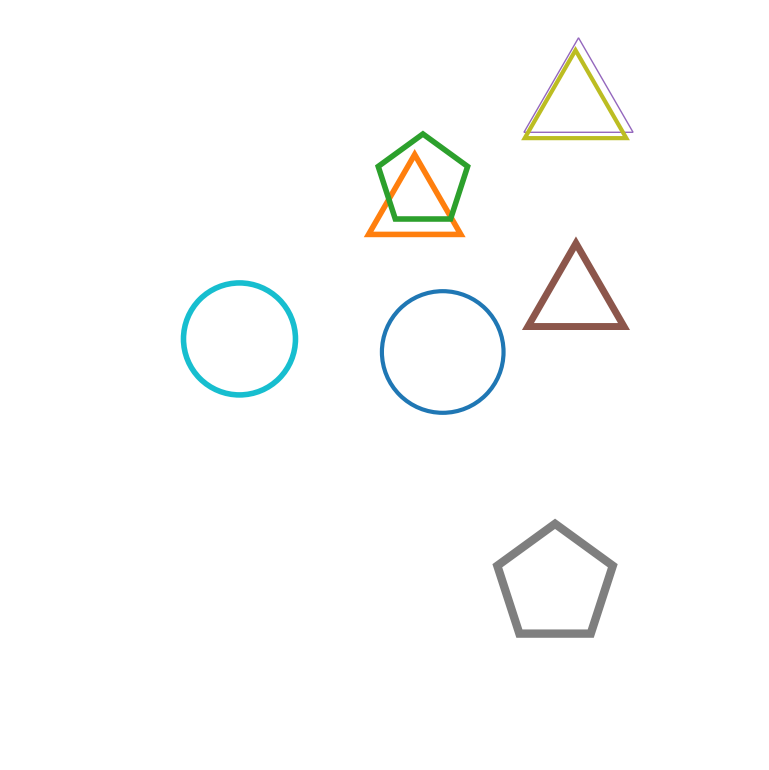[{"shape": "circle", "thickness": 1.5, "radius": 0.39, "center": [0.575, 0.543]}, {"shape": "triangle", "thickness": 2, "radius": 0.35, "center": [0.539, 0.73]}, {"shape": "pentagon", "thickness": 2, "radius": 0.31, "center": [0.549, 0.765]}, {"shape": "triangle", "thickness": 0.5, "radius": 0.41, "center": [0.751, 0.869]}, {"shape": "triangle", "thickness": 2.5, "radius": 0.36, "center": [0.748, 0.612]}, {"shape": "pentagon", "thickness": 3, "radius": 0.39, "center": [0.721, 0.241]}, {"shape": "triangle", "thickness": 1.5, "radius": 0.38, "center": [0.747, 0.859]}, {"shape": "circle", "thickness": 2, "radius": 0.36, "center": [0.311, 0.56]}]